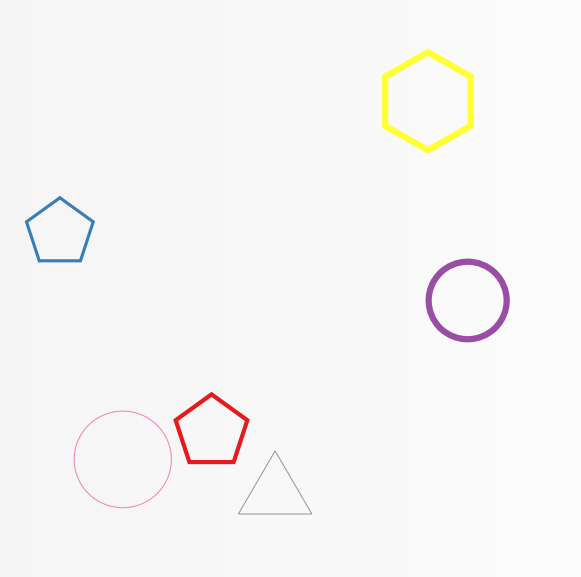[{"shape": "pentagon", "thickness": 2, "radius": 0.32, "center": [0.364, 0.251]}, {"shape": "pentagon", "thickness": 1.5, "radius": 0.3, "center": [0.103, 0.596]}, {"shape": "circle", "thickness": 3, "radius": 0.34, "center": [0.805, 0.479]}, {"shape": "hexagon", "thickness": 3, "radius": 0.42, "center": [0.736, 0.824]}, {"shape": "circle", "thickness": 0.5, "radius": 0.42, "center": [0.211, 0.204]}, {"shape": "triangle", "thickness": 0.5, "radius": 0.36, "center": [0.473, 0.146]}]